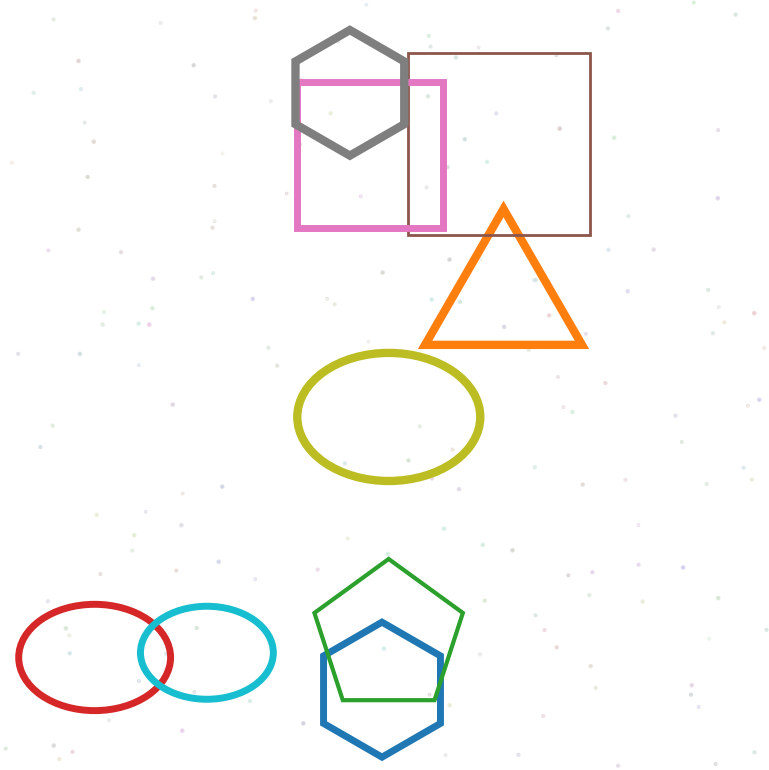[{"shape": "hexagon", "thickness": 2.5, "radius": 0.44, "center": [0.496, 0.104]}, {"shape": "triangle", "thickness": 3, "radius": 0.59, "center": [0.654, 0.611]}, {"shape": "pentagon", "thickness": 1.5, "radius": 0.51, "center": [0.505, 0.173]}, {"shape": "oval", "thickness": 2.5, "radius": 0.49, "center": [0.123, 0.146]}, {"shape": "square", "thickness": 1, "radius": 0.59, "center": [0.648, 0.813]}, {"shape": "square", "thickness": 2.5, "radius": 0.47, "center": [0.48, 0.799]}, {"shape": "hexagon", "thickness": 3, "radius": 0.41, "center": [0.454, 0.879]}, {"shape": "oval", "thickness": 3, "radius": 0.59, "center": [0.505, 0.459]}, {"shape": "oval", "thickness": 2.5, "radius": 0.43, "center": [0.269, 0.152]}]